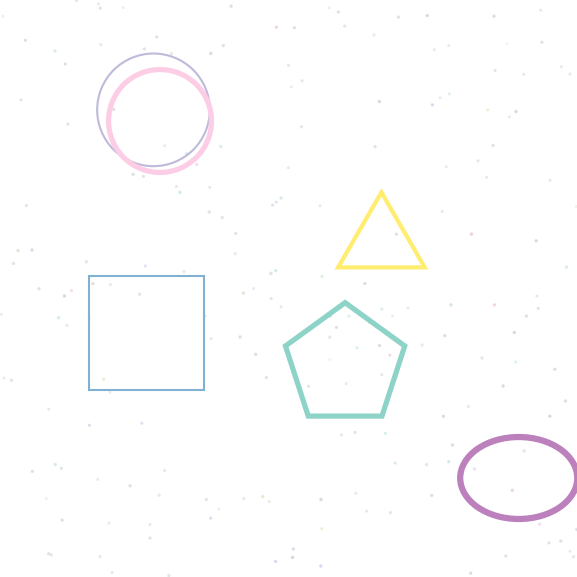[{"shape": "pentagon", "thickness": 2.5, "radius": 0.54, "center": [0.598, 0.366]}, {"shape": "circle", "thickness": 1, "radius": 0.49, "center": [0.266, 0.809]}, {"shape": "square", "thickness": 1, "radius": 0.5, "center": [0.253, 0.423]}, {"shape": "circle", "thickness": 2.5, "radius": 0.45, "center": [0.277, 0.79]}, {"shape": "oval", "thickness": 3, "radius": 0.51, "center": [0.898, 0.171]}, {"shape": "triangle", "thickness": 2, "radius": 0.43, "center": [0.66, 0.579]}]